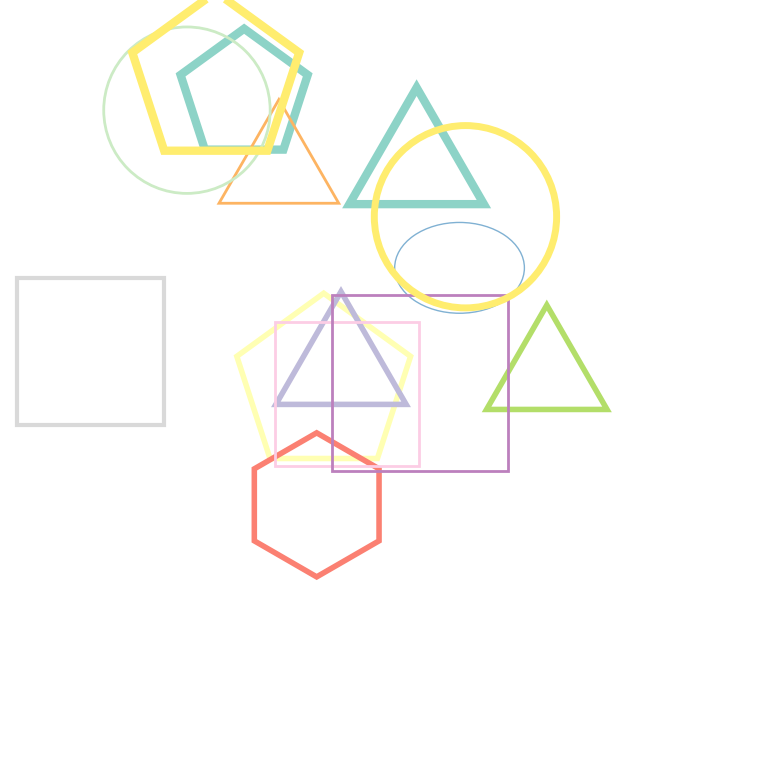[{"shape": "pentagon", "thickness": 3, "radius": 0.43, "center": [0.317, 0.876]}, {"shape": "triangle", "thickness": 3, "radius": 0.5, "center": [0.541, 0.785]}, {"shape": "pentagon", "thickness": 2, "radius": 0.59, "center": [0.42, 0.501]}, {"shape": "triangle", "thickness": 2, "radius": 0.49, "center": [0.443, 0.524]}, {"shape": "hexagon", "thickness": 2, "radius": 0.47, "center": [0.411, 0.344]}, {"shape": "oval", "thickness": 0.5, "radius": 0.42, "center": [0.597, 0.652]}, {"shape": "triangle", "thickness": 1, "radius": 0.45, "center": [0.362, 0.781]}, {"shape": "triangle", "thickness": 2, "radius": 0.45, "center": [0.71, 0.513]}, {"shape": "square", "thickness": 1, "radius": 0.47, "center": [0.451, 0.488]}, {"shape": "square", "thickness": 1.5, "radius": 0.48, "center": [0.118, 0.544]}, {"shape": "square", "thickness": 1, "radius": 0.57, "center": [0.545, 0.503]}, {"shape": "circle", "thickness": 1, "radius": 0.54, "center": [0.243, 0.857]}, {"shape": "circle", "thickness": 2.5, "radius": 0.59, "center": [0.604, 0.719]}, {"shape": "pentagon", "thickness": 3, "radius": 0.57, "center": [0.28, 0.896]}]